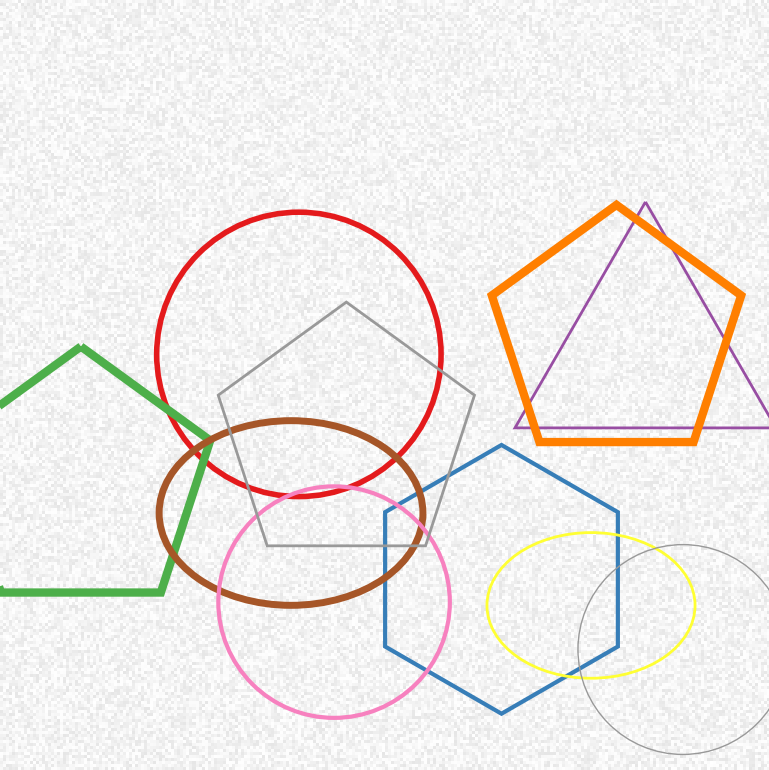[{"shape": "circle", "thickness": 2, "radius": 0.92, "center": [0.388, 0.54]}, {"shape": "hexagon", "thickness": 1.5, "radius": 0.87, "center": [0.651, 0.248]}, {"shape": "pentagon", "thickness": 3, "radius": 0.88, "center": [0.105, 0.373]}, {"shape": "triangle", "thickness": 1, "radius": 0.98, "center": [0.838, 0.542]}, {"shape": "pentagon", "thickness": 3, "radius": 0.85, "center": [0.801, 0.564]}, {"shape": "oval", "thickness": 1, "radius": 0.68, "center": [0.768, 0.214]}, {"shape": "oval", "thickness": 2.5, "radius": 0.86, "center": [0.378, 0.334]}, {"shape": "circle", "thickness": 1.5, "radius": 0.75, "center": [0.434, 0.218]}, {"shape": "pentagon", "thickness": 1, "radius": 0.87, "center": [0.45, 0.433]}, {"shape": "circle", "thickness": 0.5, "radius": 0.68, "center": [0.887, 0.156]}]